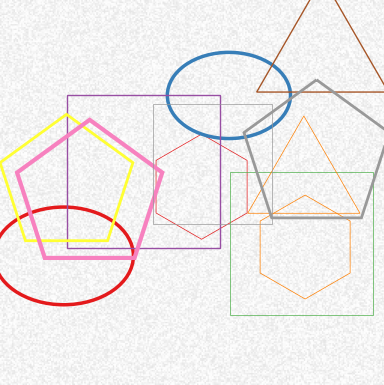[{"shape": "oval", "thickness": 2.5, "radius": 0.91, "center": [0.165, 0.335]}, {"shape": "hexagon", "thickness": 0.5, "radius": 0.68, "center": [0.524, 0.515]}, {"shape": "oval", "thickness": 2.5, "radius": 0.8, "center": [0.595, 0.752]}, {"shape": "square", "thickness": 0.5, "radius": 0.93, "center": [0.783, 0.368]}, {"shape": "square", "thickness": 1, "radius": 0.99, "center": [0.372, 0.554]}, {"shape": "hexagon", "thickness": 0.5, "radius": 0.67, "center": [0.793, 0.358]}, {"shape": "triangle", "thickness": 0.5, "radius": 0.84, "center": [0.789, 0.53]}, {"shape": "pentagon", "thickness": 2, "radius": 0.91, "center": [0.173, 0.522]}, {"shape": "triangle", "thickness": 1, "radius": 0.99, "center": [0.838, 0.86]}, {"shape": "pentagon", "thickness": 3, "radius": 0.99, "center": [0.233, 0.49]}, {"shape": "pentagon", "thickness": 2, "radius": 0.99, "center": [0.822, 0.594]}, {"shape": "square", "thickness": 0.5, "radius": 0.78, "center": [0.552, 0.574]}]